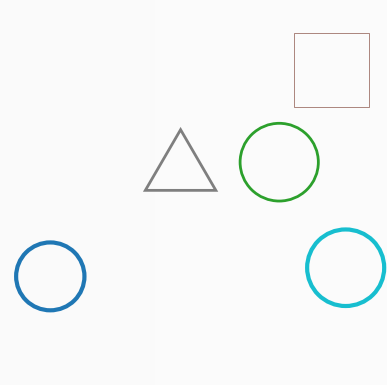[{"shape": "circle", "thickness": 3, "radius": 0.44, "center": [0.13, 0.282]}, {"shape": "circle", "thickness": 2, "radius": 0.5, "center": [0.721, 0.579]}, {"shape": "square", "thickness": 0.5, "radius": 0.48, "center": [0.856, 0.818]}, {"shape": "triangle", "thickness": 2, "radius": 0.53, "center": [0.466, 0.558]}, {"shape": "circle", "thickness": 3, "radius": 0.5, "center": [0.892, 0.305]}]